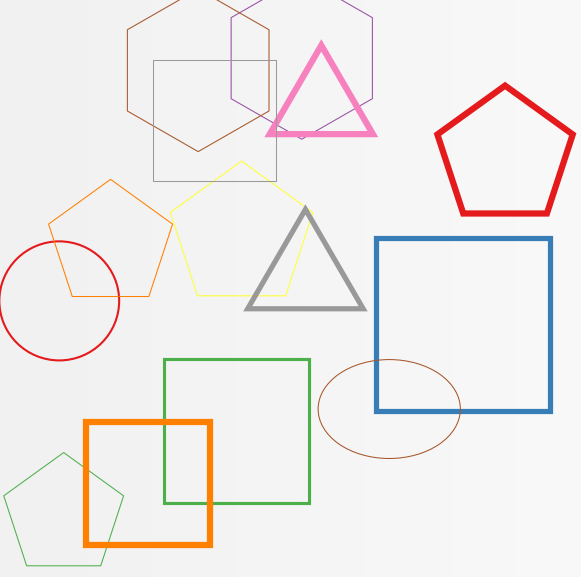[{"shape": "pentagon", "thickness": 3, "radius": 0.61, "center": [0.869, 0.728]}, {"shape": "circle", "thickness": 1, "radius": 0.52, "center": [0.102, 0.478]}, {"shape": "square", "thickness": 2.5, "radius": 0.75, "center": [0.797, 0.437]}, {"shape": "square", "thickness": 1.5, "radius": 0.62, "center": [0.407, 0.253]}, {"shape": "pentagon", "thickness": 0.5, "radius": 0.54, "center": [0.11, 0.107]}, {"shape": "hexagon", "thickness": 0.5, "radius": 0.7, "center": [0.519, 0.898]}, {"shape": "square", "thickness": 3, "radius": 0.53, "center": [0.255, 0.162]}, {"shape": "pentagon", "thickness": 0.5, "radius": 0.56, "center": [0.19, 0.576]}, {"shape": "pentagon", "thickness": 0.5, "radius": 0.65, "center": [0.416, 0.591]}, {"shape": "oval", "thickness": 0.5, "radius": 0.61, "center": [0.67, 0.291]}, {"shape": "hexagon", "thickness": 0.5, "radius": 0.7, "center": [0.341, 0.877]}, {"shape": "triangle", "thickness": 3, "radius": 0.51, "center": [0.553, 0.818]}, {"shape": "triangle", "thickness": 2.5, "radius": 0.57, "center": [0.525, 0.522]}, {"shape": "square", "thickness": 0.5, "radius": 0.53, "center": [0.369, 0.79]}]